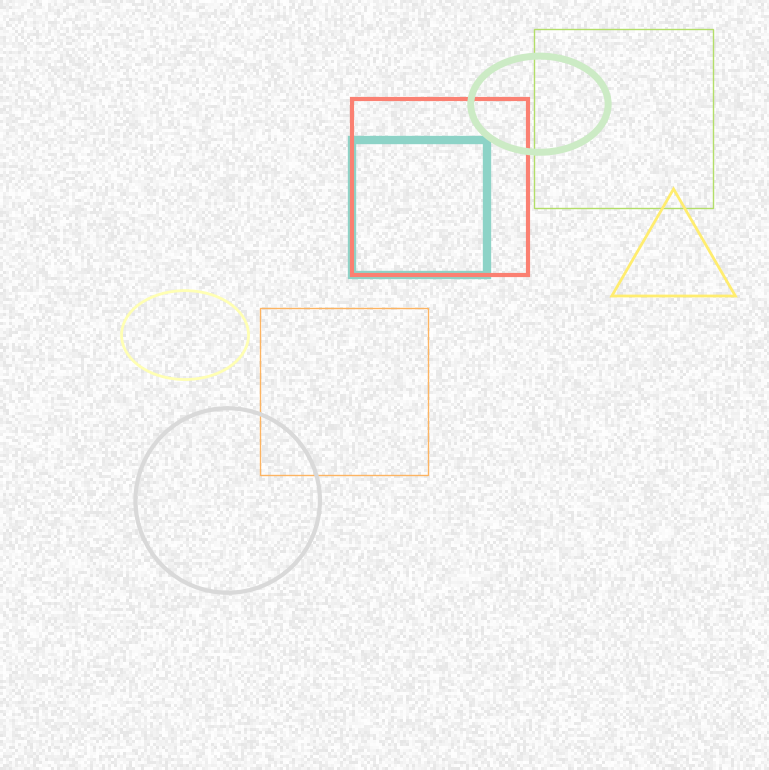[{"shape": "square", "thickness": 3, "radius": 0.44, "center": [0.545, 0.731]}, {"shape": "oval", "thickness": 1, "radius": 0.41, "center": [0.24, 0.565]}, {"shape": "square", "thickness": 1.5, "radius": 0.57, "center": [0.571, 0.757]}, {"shape": "square", "thickness": 0.5, "radius": 0.54, "center": [0.447, 0.491]}, {"shape": "square", "thickness": 0.5, "radius": 0.58, "center": [0.81, 0.846]}, {"shape": "circle", "thickness": 1.5, "radius": 0.6, "center": [0.296, 0.35]}, {"shape": "oval", "thickness": 2.5, "radius": 0.45, "center": [0.701, 0.865]}, {"shape": "triangle", "thickness": 1, "radius": 0.46, "center": [0.875, 0.662]}]